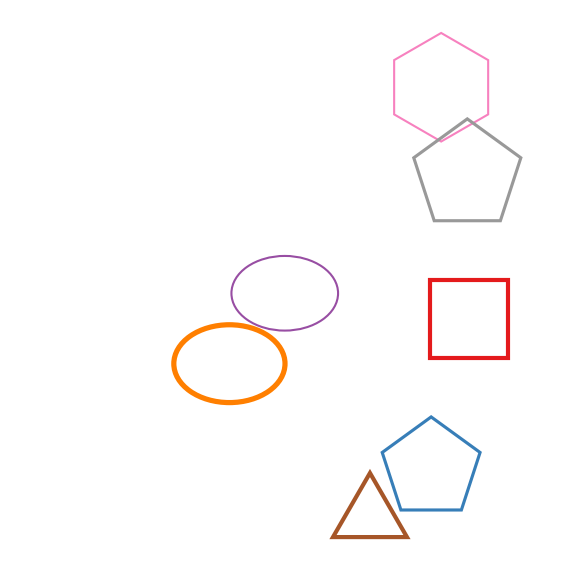[{"shape": "square", "thickness": 2, "radius": 0.34, "center": [0.812, 0.446]}, {"shape": "pentagon", "thickness": 1.5, "radius": 0.45, "center": [0.747, 0.188]}, {"shape": "oval", "thickness": 1, "radius": 0.46, "center": [0.493, 0.491]}, {"shape": "oval", "thickness": 2.5, "radius": 0.48, "center": [0.397, 0.369]}, {"shape": "triangle", "thickness": 2, "radius": 0.37, "center": [0.641, 0.106]}, {"shape": "hexagon", "thickness": 1, "radius": 0.47, "center": [0.764, 0.848]}, {"shape": "pentagon", "thickness": 1.5, "radius": 0.49, "center": [0.809, 0.696]}]